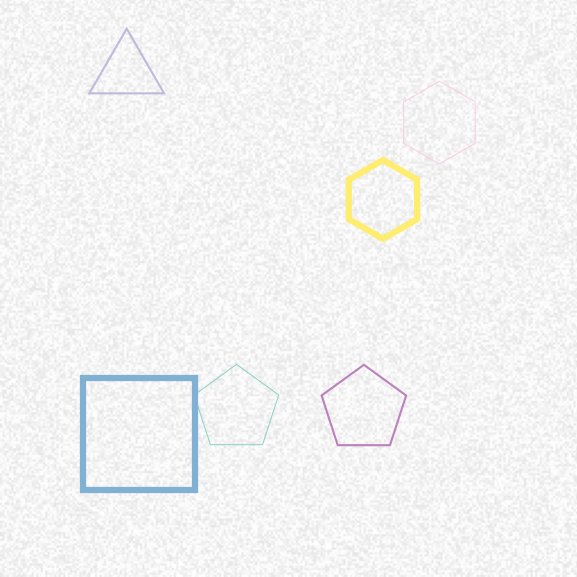[{"shape": "pentagon", "thickness": 0.5, "radius": 0.38, "center": [0.409, 0.291]}, {"shape": "triangle", "thickness": 1, "radius": 0.37, "center": [0.219, 0.875]}, {"shape": "square", "thickness": 3, "radius": 0.48, "center": [0.241, 0.248]}, {"shape": "hexagon", "thickness": 0.5, "radius": 0.36, "center": [0.761, 0.787]}, {"shape": "pentagon", "thickness": 1, "radius": 0.38, "center": [0.63, 0.291]}, {"shape": "hexagon", "thickness": 3, "radius": 0.34, "center": [0.663, 0.654]}]